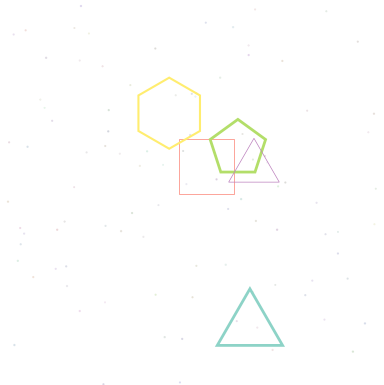[{"shape": "triangle", "thickness": 2, "radius": 0.49, "center": [0.649, 0.152]}, {"shape": "square", "thickness": 0.5, "radius": 0.36, "center": [0.537, 0.568]}, {"shape": "pentagon", "thickness": 2, "radius": 0.38, "center": [0.618, 0.614]}, {"shape": "triangle", "thickness": 0.5, "radius": 0.38, "center": [0.66, 0.565]}, {"shape": "hexagon", "thickness": 1.5, "radius": 0.46, "center": [0.44, 0.706]}]